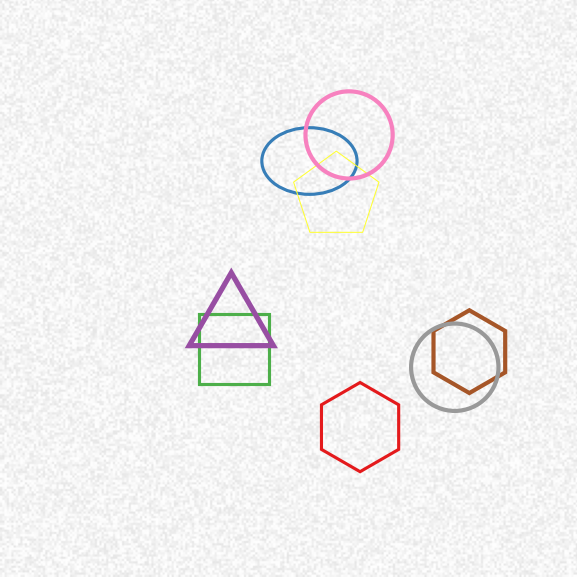[{"shape": "hexagon", "thickness": 1.5, "radius": 0.39, "center": [0.623, 0.26]}, {"shape": "oval", "thickness": 1.5, "radius": 0.41, "center": [0.536, 0.72]}, {"shape": "square", "thickness": 1.5, "radius": 0.3, "center": [0.406, 0.394]}, {"shape": "triangle", "thickness": 2.5, "radius": 0.42, "center": [0.401, 0.443]}, {"shape": "pentagon", "thickness": 0.5, "radius": 0.39, "center": [0.582, 0.66]}, {"shape": "hexagon", "thickness": 2, "radius": 0.36, "center": [0.813, 0.39]}, {"shape": "circle", "thickness": 2, "radius": 0.38, "center": [0.604, 0.765]}, {"shape": "circle", "thickness": 2, "radius": 0.38, "center": [0.788, 0.363]}]